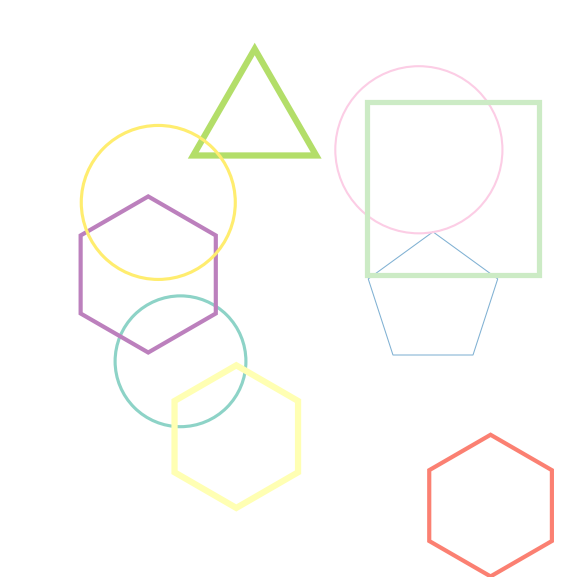[{"shape": "circle", "thickness": 1.5, "radius": 0.57, "center": [0.313, 0.374]}, {"shape": "hexagon", "thickness": 3, "radius": 0.62, "center": [0.409, 0.243]}, {"shape": "hexagon", "thickness": 2, "radius": 0.61, "center": [0.849, 0.124]}, {"shape": "pentagon", "thickness": 0.5, "radius": 0.59, "center": [0.75, 0.48]}, {"shape": "triangle", "thickness": 3, "radius": 0.61, "center": [0.441, 0.791]}, {"shape": "circle", "thickness": 1, "radius": 0.72, "center": [0.725, 0.74]}, {"shape": "hexagon", "thickness": 2, "radius": 0.68, "center": [0.257, 0.524]}, {"shape": "square", "thickness": 2.5, "radius": 0.75, "center": [0.784, 0.673]}, {"shape": "circle", "thickness": 1.5, "radius": 0.67, "center": [0.274, 0.649]}]